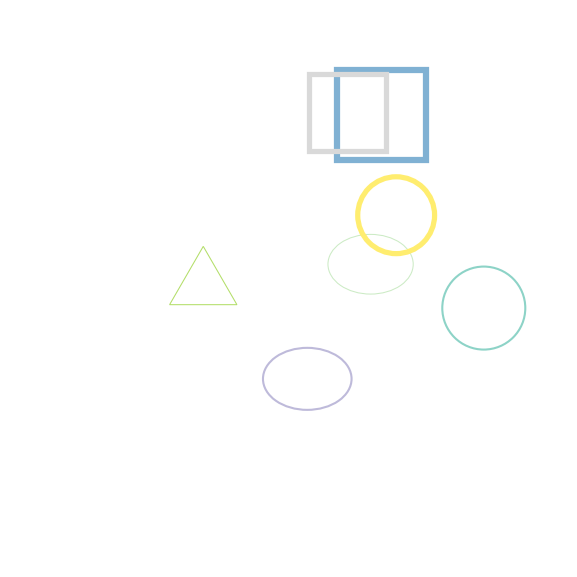[{"shape": "circle", "thickness": 1, "radius": 0.36, "center": [0.838, 0.466]}, {"shape": "oval", "thickness": 1, "radius": 0.38, "center": [0.532, 0.343]}, {"shape": "square", "thickness": 3, "radius": 0.39, "center": [0.661, 0.8]}, {"shape": "triangle", "thickness": 0.5, "radius": 0.34, "center": [0.352, 0.505]}, {"shape": "square", "thickness": 2.5, "radius": 0.33, "center": [0.601, 0.804]}, {"shape": "oval", "thickness": 0.5, "radius": 0.37, "center": [0.642, 0.542]}, {"shape": "circle", "thickness": 2.5, "radius": 0.33, "center": [0.686, 0.626]}]